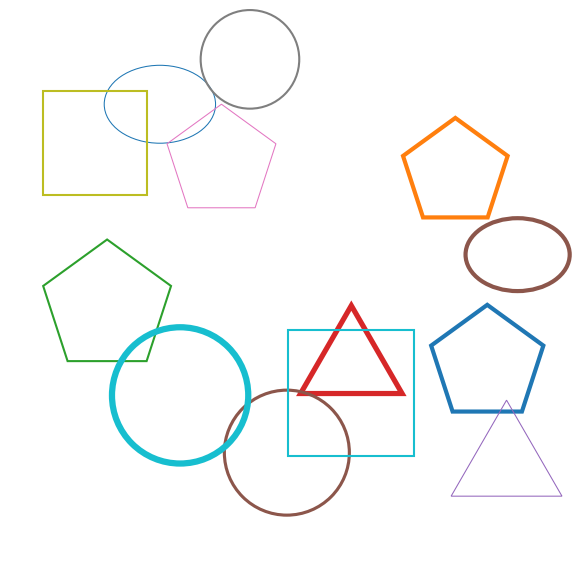[{"shape": "oval", "thickness": 0.5, "radius": 0.48, "center": [0.277, 0.819]}, {"shape": "pentagon", "thickness": 2, "radius": 0.51, "center": [0.844, 0.369]}, {"shape": "pentagon", "thickness": 2, "radius": 0.48, "center": [0.788, 0.7]}, {"shape": "pentagon", "thickness": 1, "radius": 0.58, "center": [0.185, 0.468]}, {"shape": "triangle", "thickness": 2.5, "radius": 0.51, "center": [0.608, 0.368]}, {"shape": "triangle", "thickness": 0.5, "radius": 0.55, "center": [0.877, 0.195]}, {"shape": "circle", "thickness": 1.5, "radius": 0.54, "center": [0.497, 0.215]}, {"shape": "oval", "thickness": 2, "radius": 0.45, "center": [0.896, 0.558]}, {"shape": "pentagon", "thickness": 0.5, "radius": 0.5, "center": [0.383, 0.72]}, {"shape": "circle", "thickness": 1, "radius": 0.43, "center": [0.433, 0.896]}, {"shape": "square", "thickness": 1, "radius": 0.45, "center": [0.164, 0.752]}, {"shape": "circle", "thickness": 3, "radius": 0.59, "center": [0.312, 0.314]}, {"shape": "square", "thickness": 1, "radius": 0.55, "center": [0.608, 0.318]}]